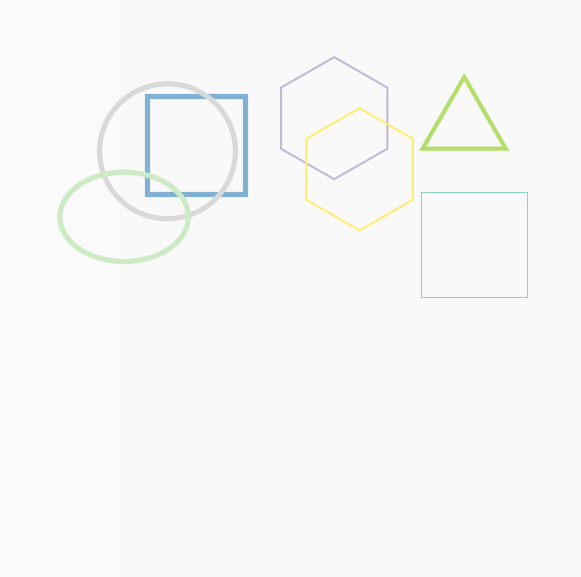[{"shape": "square", "thickness": 0.5, "radius": 0.46, "center": [0.815, 0.575]}, {"shape": "hexagon", "thickness": 1, "radius": 0.53, "center": [0.575, 0.794]}, {"shape": "square", "thickness": 2.5, "radius": 0.42, "center": [0.337, 0.748]}, {"shape": "triangle", "thickness": 2, "radius": 0.41, "center": [0.799, 0.783]}, {"shape": "circle", "thickness": 2.5, "radius": 0.58, "center": [0.288, 0.737]}, {"shape": "oval", "thickness": 2.5, "radius": 0.55, "center": [0.214, 0.624]}, {"shape": "hexagon", "thickness": 1, "radius": 0.53, "center": [0.619, 0.706]}]